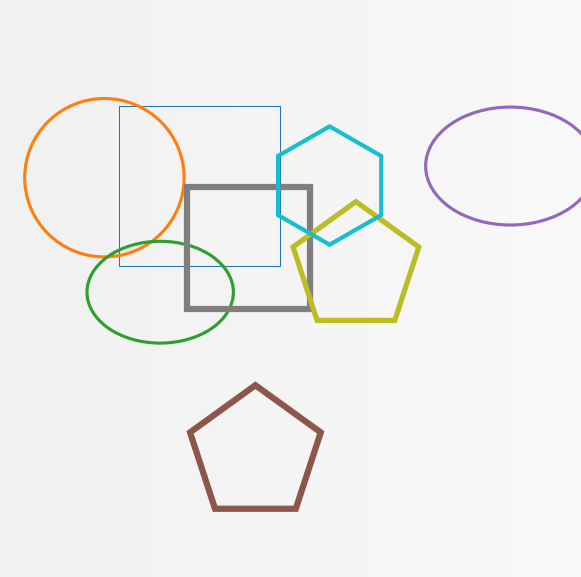[{"shape": "square", "thickness": 0.5, "radius": 0.69, "center": [0.343, 0.677]}, {"shape": "circle", "thickness": 1.5, "radius": 0.69, "center": [0.18, 0.691]}, {"shape": "oval", "thickness": 1.5, "radius": 0.63, "center": [0.276, 0.493]}, {"shape": "oval", "thickness": 1.5, "radius": 0.73, "center": [0.878, 0.712]}, {"shape": "pentagon", "thickness": 3, "radius": 0.59, "center": [0.439, 0.214]}, {"shape": "square", "thickness": 3, "radius": 0.53, "center": [0.427, 0.57]}, {"shape": "pentagon", "thickness": 2.5, "radius": 0.57, "center": [0.612, 0.536]}, {"shape": "hexagon", "thickness": 2, "radius": 0.51, "center": [0.567, 0.678]}]